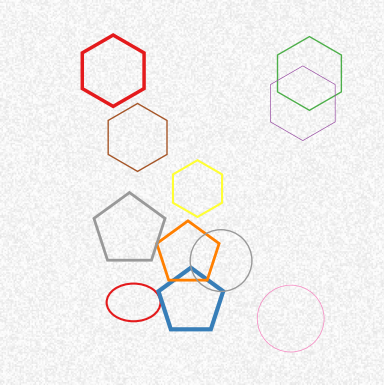[{"shape": "oval", "thickness": 1.5, "radius": 0.35, "center": [0.347, 0.214]}, {"shape": "hexagon", "thickness": 2.5, "radius": 0.46, "center": [0.294, 0.816]}, {"shape": "pentagon", "thickness": 3, "radius": 0.44, "center": [0.496, 0.216]}, {"shape": "hexagon", "thickness": 1, "radius": 0.48, "center": [0.804, 0.809]}, {"shape": "hexagon", "thickness": 0.5, "radius": 0.49, "center": [0.787, 0.732]}, {"shape": "pentagon", "thickness": 2, "radius": 0.43, "center": [0.488, 0.341]}, {"shape": "hexagon", "thickness": 1.5, "radius": 0.37, "center": [0.513, 0.51]}, {"shape": "hexagon", "thickness": 1, "radius": 0.44, "center": [0.357, 0.643]}, {"shape": "circle", "thickness": 0.5, "radius": 0.43, "center": [0.755, 0.173]}, {"shape": "circle", "thickness": 1, "radius": 0.4, "center": [0.574, 0.323]}, {"shape": "pentagon", "thickness": 2, "radius": 0.49, "center": [0.336, 0.403]}]